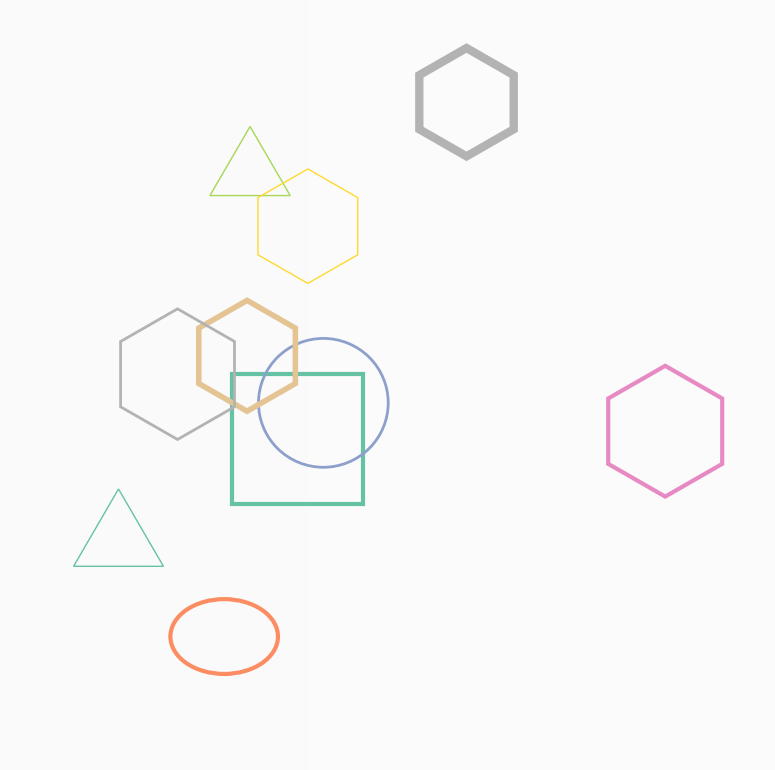[{"shape": "triangle", "thickness": 0.5, "radius": 0.33, "center": [0.153, 0.298]}, {"shape": "square", "thickness": 1.5, "radius": 0.42, "center": [0.384, 0.43]}, {"shape": "oval", "thickness": 1.5, "radius": 0.35, "center": [0.289, 0.173]}, {"shape": "circle", "thickness": 1, "radius": 0.42, "center": [0.417, 0.477]}, {"shape": "hexagon", "thickness": 1.5, "radius": 0.42, "center": [0.858, 0.44]}, {"shape": "triangle", "thickness": 0.5, "radius": 0.3, "center": [0.323, 0.776]}, {"shape": "hexagon", "thickness": 0.5, "radius": 0.37, "center": [0.397, 0.706]}, {"shape": "hexagon", "thickness": 2, "radius": 0.36, "center": [0.319, 0.538]}, {"shape": "hexagon", "thickness": 3, "radius": 0.35, "center": [0.602, 0.867]}, {"shape": "hexagon", "thickness": 1, "radius": 0.42, "center": [0.229, 0.514]}]